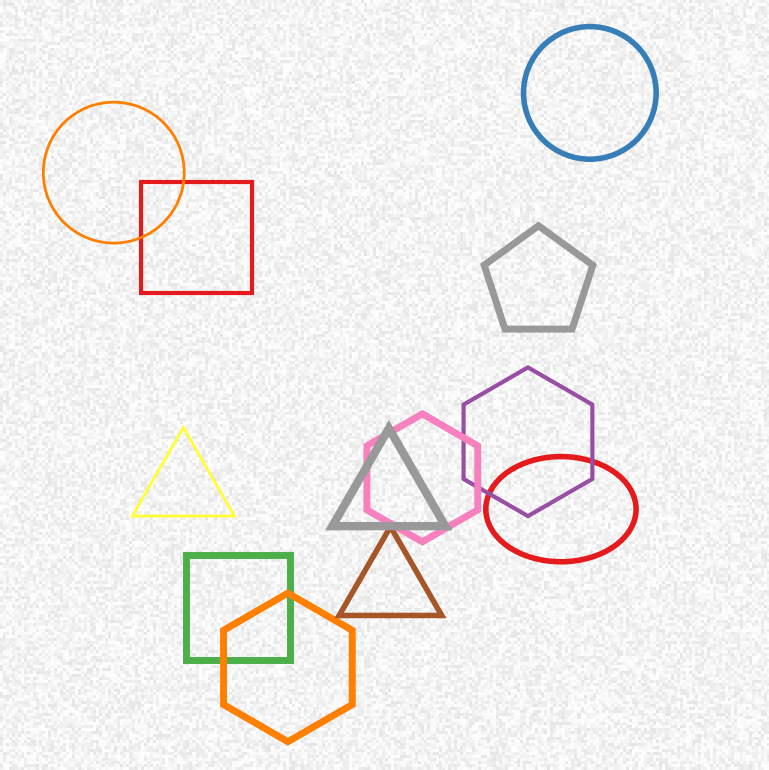[{"shape": "oval", "thickness": 2, "radius": 0.49, "center": [0.728, 0.339]}, {"shape": "square", "thickness": 1.5, "radius": 0.36, "center": [0.255, 0.692]}, {"shape": "circle", "thickness": 2, "radius": 0.43, "center": [0.766, 0.879]}, {"shape": "square", "thickness": 2.5, "radius": 0.34, "center": [0.31, 0.211]}, {"shape": "hexagon", "thickness": 1.5, "radius": 0.48, "center": [0.686, 0.426]}, {"shape": "hexagon", "thickness": 2.5, "radius": 0.48, "center": [0.374, 0.133]}, {"shape": "circle", "thickness": 1, "radius": 0.46, "center": [0.148, 0.776]}, {"shape": "triangle", "thickness": 1, "radius": 0.38, "center": [0.238, 0.368]}, {"shape": "triangle", "thickness": 2, "radius": 0.38, "center": [0.507, 0.239]}, {"shape": "hexagon", "thickness": 2.5, "radius": 0.42, "center": [0.548, 0.379]}, {"shape": "pentagon", "thickness": 2.5, "radius": 0.37, "center": [0.699, 0.633]}, {"shape": "triangle", "thickness": 3, "radius": 0.42, "center": [0.505, 0.359]}]